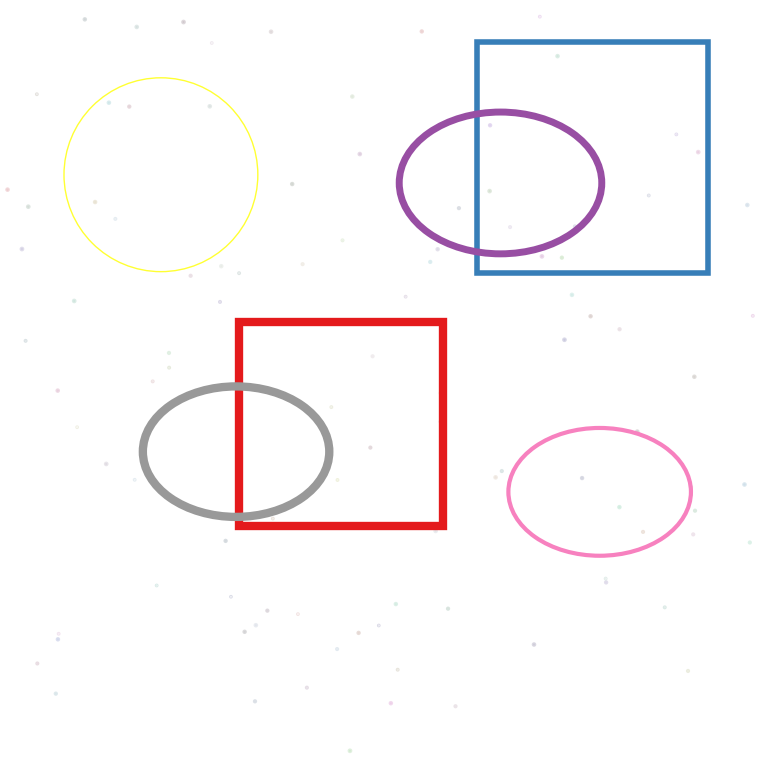[{"shape": "square", "thickness": 3, "radius": 0.66, "center": [0.443, 0.45]}, {"shape": "square", "thickness": 2, "radius": 0.75, "center": [0.77, 0.796]}, {"shape": "oval", "thickness": 2.5, "radius": 0.66, "center": [0.65, 0.762]}, {"shape": "circle", "thickness": 0.5, "radius": 0.63, "center": [0.209, 0.773]}, {"shape": "oval", "thickness": 1.5, "radius": 0.59, "center": [0.779, 0.361]}, {"shape": "oval", "thickness": 3, "radius": 0.61, "center": [0.307, 0.413]}]